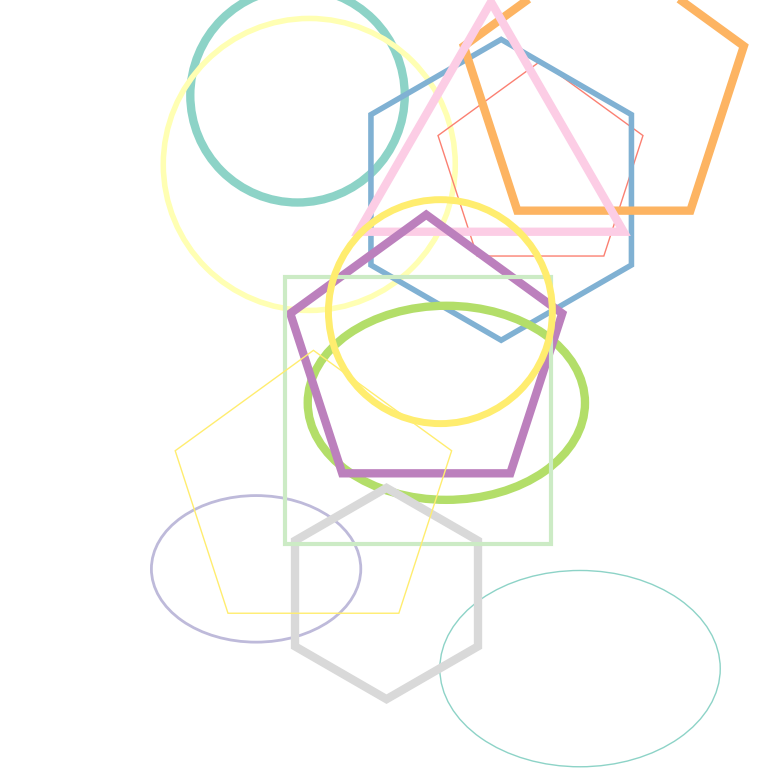[{"shape": "circle", "thickness": 3, "radius": 0.7, "center": [0.386, 0.876]}, {"shape": "oval", "thickness": 0.5, "radius": 0.91, "center": [0.753, 0.132]}, {"shape": "circle", "thickness": 2, "radius": 0.95, "center": [0.402, 0.786]}, {"shape": "oval", "thickness": 1, "radius": 0.68, "center": [0.333, 0.261]}, {"shape": "pentagon", "thickness": 0.5, "radius": 0.7, "center": [0.702, 0.781]}, {"shape": "hexagon", "thickness": 2, "radius": 0.98, "center": [0.651, 0.753]}, {"shape": "pentagon", "thickness": 3, "radius": 0.96, "center": [0.784, 0.881]}, {"shape": "oval", "thickness": 3, "radius": 0.9, "center": [0.58, 0.477]}, {"shape": "triangle", "thickness": 3, "radius": 0.99, "center": [0.638, 0.798]}, {"shape": "hexagon", "thickness": 3, "radius": 0.69, "center": [0.502, 0.229]}, {"shape": "pentagon", "thickness": 3, "radius": 0.93, "center": [0.554, 0.536]}, {"shape": "square", "thickness": 1.5, "radius": 0.87, "center": [0.543, 0.467]}, {"shape": "pentagon", "thickness": 0.5, "radius": 0.94, "center": [0.407, 0.356]}, {"shape": "circle", "thickness": 2.5, "radius": 0.73, "center": [0.572, 0.595]}]